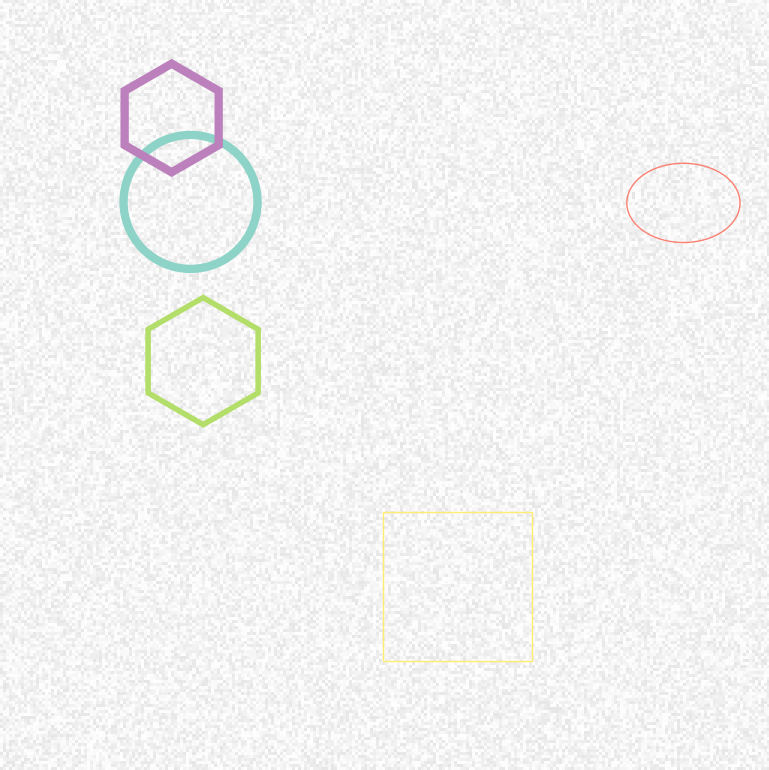[{"shape": "circle", "thickness": 3, "radius": 0.44, "center": [0.247, 0.738]}, {"shape": "oval", "thickness": 0.5, "radius": 0.37, "center": [0.888, 0.737]}, {"shape": "hexagon", "thickness": 2, "radius": 0.41, "center": [0.264, 0.531]}, {"shape": "hexagon", "thickness": 3, "radius": 0.35, "center": [0.223, 0.847]}, {"shape": "square", "thickness": 0.5, "radius": 0.48, "center": [0.594, 0.238]}]